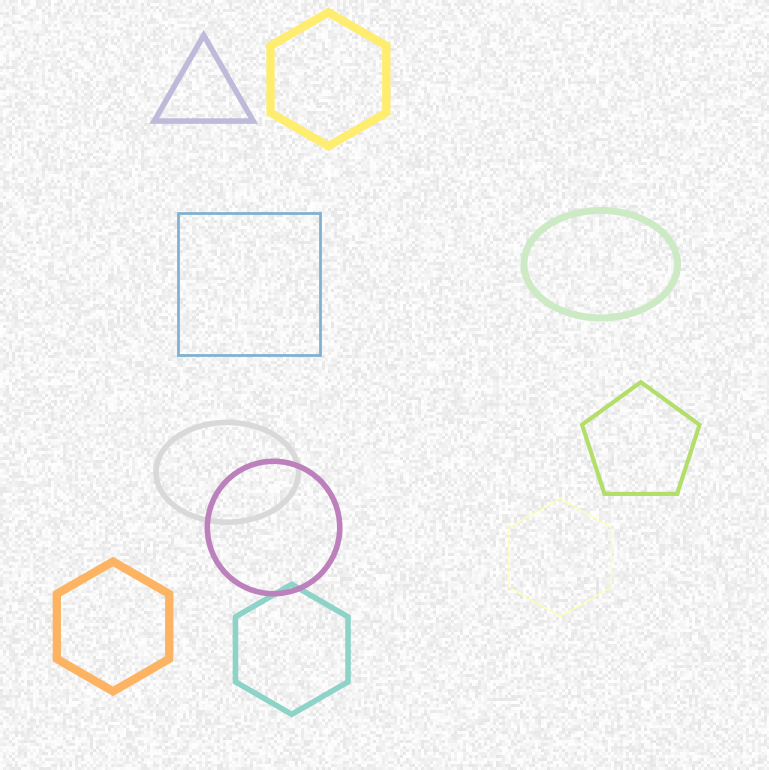[{"shape": "hexagon", "thickness": 2, "radius": 0.42, "center": [0.379, 0.157]}, {"shape": "hexagon", "thickness": 0.5, "radius": 0.38, "center": [0.728, 0.276]}, {"shape": "triangle", "thickness": 2, "radius": 0.37, "center": [0.265, 0.88]}, {"shape": "square", "thickness": 1, "radius": 0.46, "center": [0.323, 0.631]}, {"shape": "hexagon", "thickness": 3, "radius": 0.42, "center": [0.147, 0.186]}, {"shape": "pentagon", "thickness": 1.5, "radius": 0.4, "center": [0.832, 0.423]}, {"shape": "oval", "thickness": 2, "radius": 0.46, "center": [0.295, 0.387]}, {"shape": "circle", "thickness": 2, "radius": 0.43, "center": [0.355, 0.315]}, {"shape": "oval", "thickness": 2.5, "radius": 0.5, "center": [0.78, 0.657]}, {"shape": "hexagon", "thickness": 3, "radius": 0.43, "center": [0.427, 0.897]}]